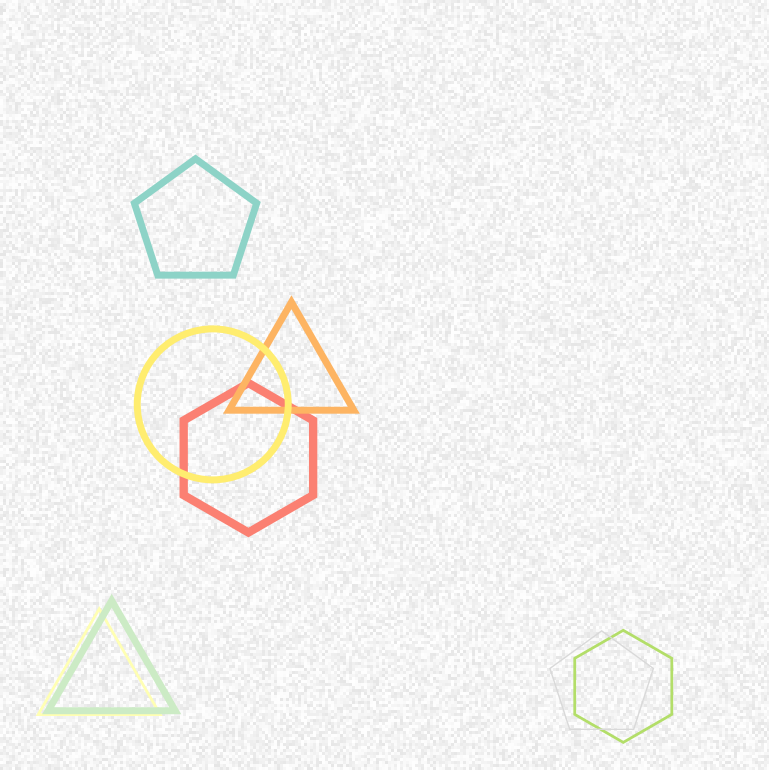[{"shape": "pentagon", "thickness": 2.5, "radius": 0.42, "center": [0.254, 0.71]}, {"shape": "triangle", "thickness": 1, "radius": 0.46, "center": [0.129, 0.118]}, {"shape": "hexagon", "thickness": 3, "radius": 0.49, "center": [0.323, 0.405]}, {"shape": "triangle", "thickness": 2.5, "radius": 0.47, "center": [0.379, 0.514]}, {"shape": "hexagon", "thickness": 1, "radius": 0.36, "center": [0.809, 0.109]}, {"shape": "pentagon", "thickness": 0.5, "radius": 0.35, "center": [0.781, 0.11]}, {"shape": "triangle", "thickness": 2.5, "radius": 0.48, "center": [0.145, 0.125]}, {"shape": "circle", "thickness": 2.5, "radius": 0.49, "center": [0.276, 0.475]}]